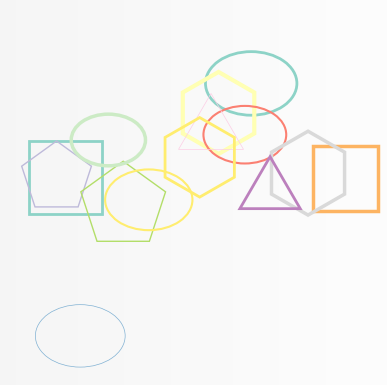[{"shape": "square", "thickness": 2, "radius": 0.47, "center": [0.17, 0.539]}, {"shape": "oval", "thickness": 2, "radius": 0.59, "center": [0.648, 0.783]}, {"shape": "hexagon", "thickness": 3, "radius": 0.53, "center": [0.564, 0.707]}, {"shape": "pentagon", "thickness": 1, "radius": 0.47, "center": [0.146, 0.539]}, {"shape": "oval", "thickness": 1.5, "radius": 0.53, "center": [0.632, 0.65]}, {"shape": "oval", "thickness": 0.5, "radius": 0.58, "center": [0.207, 0.128]}, {"shape": "square", "thickness": 2.5, "radius": 0.42, "center": [0.891, 0.535]}, {"shape": "pentagon", "thickness": 1, "radius": 0.57, "center": [0.318, 0.466]}, {"shape": "triangle", "thickness": 0.5, "radius": 0.48, "center": [0.545, 0.66]}, {"shape": "hexagon", "thickness": 2.5, "radius": 0.54, "center": [0.795, 0.55]}, {"shape": "triangle", "thickness": 2, "radius": 0.45, "center": [0.697, 0.503]}, {"shape": "oval", "thickness": 2.5, "radius": 0.48, "center": [0.28, 0.636]}, {"shape": "hexagon", "thickness": 2, "radius": 0.52, "center": [0.515, 0.591]}, {"shape": "oval", "thickness": 1.5, "radius": 0.56, "center": [0.384, 0.481]}]